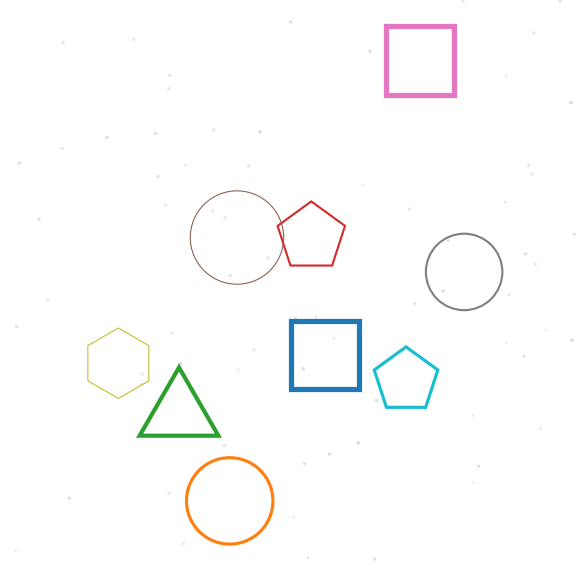[{"shape": "square", "thickness": 2.5, "radius": 0.3, "center": [0.562, 0.384]}, {"shape": "circle", "thickness": 1.5, "radius": 0.37, "center": [0.398, 0.132]}, {"shape": "triangle", "thickness": 2, "radius": 0.39, "center": [0.31, 0.284]}, {"shape": "pentagon", "thickness": 1, "radius": 0.31, "center": [0.539, 0.589]}, {"shape": "circle", "thickness": 0.5, "radius": 0.4, "center": [0.41, 0.588]}, {"shape": "square", "thickness": 2.5, "radius": 0.3, "center": [0.727, 0.895]}, {"shape": "circle", "thickness": 1, "radius": 0.33, "center": [0.804, 0.528]}, {"shape": "hexagon", "thickness": 0.5, "radius": 0.3, "center": [0.205, 0.37]}, {"shape": "pentagon", "thickness": 1.5, "radius": 0.29, "center": [0.703, 0.341]}]